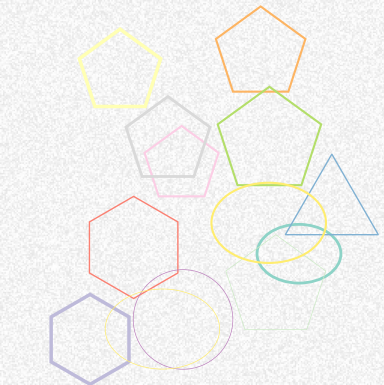[{"shape": "oval", "thickness": 2, "radius": 0.54, "center": [0.777, 0.341]}, {"shape": "pentagon", "thickness": 2.5, "radius": 0.56, "center": [0.312, 0.813]}, {"shape": "hexagon", "thickness": 2.5, "radius": 0.58, "center": [0.234, 0.119]}, {"shape": "hexagon", "thickness": 1, "radius": 0.66, "center": [0.347, 0.357]}, {"shape": "triangle", "thickness": 1, "radius": 0.7, "center": [0.862, 0.46]}, {"shape": "pentagon", "thickness": 1.5, "radius": 0.61, "center": [0.677, 0.861]}, {"shape": "pentagon", "thickness": 1.5, "radius": 0.71, "center": [0.7, 0.633]}, {"shape": "pentagon", "thickness": 1.5, "radius": 0.51, "center": [0.472, 0.572]}, {"shape": "pentagon", "thickness": 2, "radius": 0.57, "center": [0.436, 0.634]}, {"shape": "circle", "thickness": 0.5, "radius": 0.65, "center": [0.475, 0.17]}, {"shape": "pentagon", "thickness": 0.5, "radius": 0.68, "center": [0.716, 0.254]}, {"shape": "oval", "thickness": 0.5, "radius": 0.74, "center": [0.422, 0.145]}, {"shape": "oval", "thickness": 1.5, "radius": 0.74, "center": [0.698, 0.421]}]